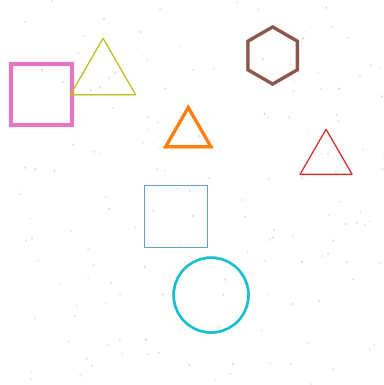[{"shape": "square", "thickness": 0.5, "radius": 0.4, "center": [0.456, 0.439]}, {"shape": "triangle", "thickness": 2.5, "radius": 0.34, "center": [0.489, 0.653]}, {"shape": "triangle", "thickness": 1, "radius": 0.39, "center": [0.847, 0.586]}, {"shape": "hexagon", "thickness": 2.5, "radius": 0.37, "center": [0.708, 0.856]}, {"shape": "square", "thickness": 3, "radius": 0.39, "center": [0.107, 0.754]}, {"shape": "triangle", "thickness": 1, "radius": 0.49, "center": [0.268, 0.803]}, {"shape": "circle", "thickness": 2, "radius": 0.49, "center": [0.548, 0.234]}]